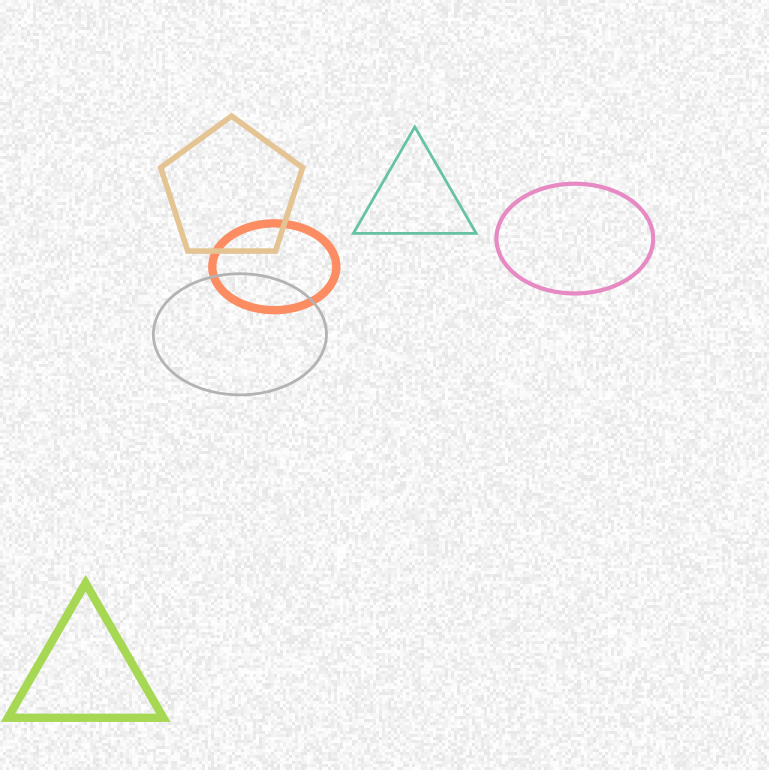[{"shape": "triangle", "thickness": 1, "radius": 0.46, "center": [0.539, 0.743]}, {"shape": "oval", "thickness": 3, "radius": 0.4, "center": [0.356, 0.654]}, {"shape": "oval", "thickness": 1.5, "radius": 0.51, "center": [0.747, 0.69]}, {"shape": "triangle", "thickness": 3, "radius": 0.58, "center": [0.111, 0.126]}, {"shape": "pentagon", "thickness": 2, "radius": 0.48, "center": [0.301, 0.752]}, {"shape": "oval", "thickness": 1, "radius": 0.56, "center": [0.312, 0.566]}]